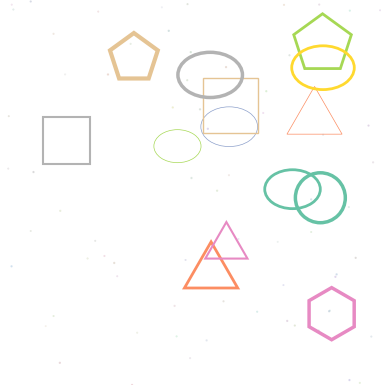[{"shape": "oval", "thickness": 2, "radius": 0.36, "center": [0.76, 0.509]}, {"shape": "circle", "thickness": 2.5, "radius": 0.32, "center": [0.832, 0.486]}, {"shape": "triangle", "thickness": 2, "radius": 0.4, "center": [0.548, 0.292]}, {"shape": "triangle", "thickness": 0.5, "radius": 0.41, "center": [0.817, 0.693]}, {"shape": "oval", "thickness": 0.5, "radius": 0.37, "center": [0.595, 0.671]}, {"shape": "triangle", "thickness": 1.5, "radius": 0.32, "center": [0.588, 0.36]}, {"shape": "hexagon", "thickness": 2.5, "radius": 0.34, "center": [0.861, 0.185]}, {"shape": "pentagon", "thickness": 2, "radius": 0.39, "center": [0.838, 0.886]}, {"shape": "oval", "thickness": 0.5, "radius": 0.31, "center": [0.461, 0.62]}, {"shape": "oval", "thickness": 2, "radius": 0.41, "center": [0.839, 0.824]}, {"shape": "square", "thickness": 1, "radius": 0.36, "center": [0.6, 0.726]}, {"shape": "pentagon", "thickness": 3, "radius": 0.33, "center": [0.348, 0.849]}, {"shape": "square", "thickness": 1.5, "radius": 0.3, "center": [0.172, 0.636]}, {"shape": "oval", "thickness": 2.5, "radius": 0.42, "center": [0.546, 0.805]}]